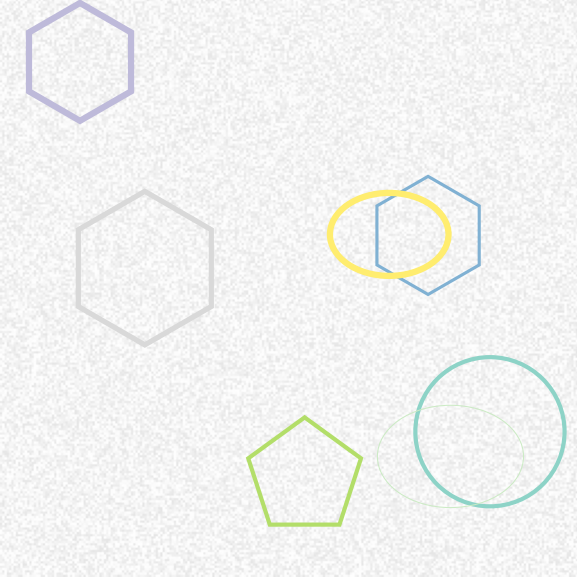[{"shape": "circle", "thickness": 2, "radius": 0.65, "center": [0.848, 0.252]}, {"shape": "hexagon", "thickness": 3, "radius": 0.51, "center": [0.139, 0.892]}, {"shape": "hexagon", "thickness": 1.5, "radius": 0.51, "center": [0.741, 0.591]}, {"shape": "pentagon", "thickness": 2, "radius": 0.51, "center": [0.528, 0.174]}, {"shape": "hexagon", "thickness": 2.5, "radius": 0.66, "center": [0.251, 0.535]}, {"shape": "oval", "thickness": 0.5, "radius": 0.63, "center": [0.78, 0.209]}, {"shape": "oval", "thickness": 3, "radius": 0.51, "center": [0.674, 0.593]}]